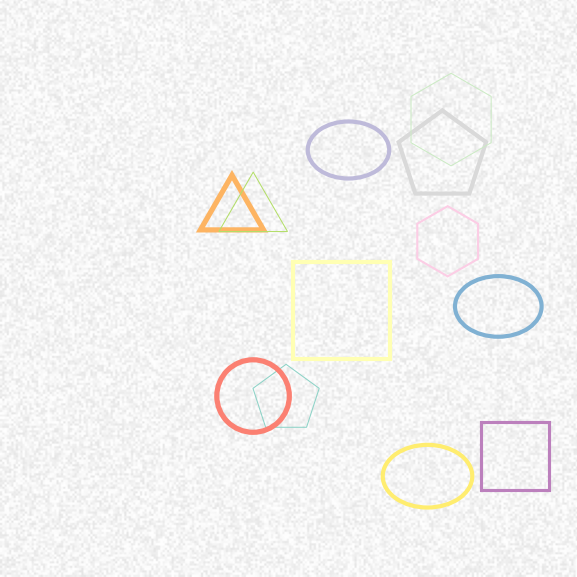[{"shape": "pentagon", "thickness": 0.5, "radius": 0.3, "center": [0.495, 0.308]}, {"shape": "square", "thickness": 2, "radius": 0.42, "center": [0.591, 0.461]}, {"shape": "oval", "thickness": 2, "radius": 0.35, "center": [0.603, 0.739]}, {"shape": "circle", "thickness": 2.5, "radius": 0.31, "center": [0.438, 0.313]}, {"shape": "oval", "thickness": 2, "radius": 0.37, "center": [0.863, 0.469]}, {"shape": "triangle", "thickness": 2.5, "radius": 0.32, "center": [0.402, 0.633]}, {"shape": "triangle", "thickness": 0.5, "radius": 0.34, "center": [0.438, 0.633]}, {"shape": "hexagon", "thickness": 1, "radius": 0.3, "center": [0.775, 0.581]}, {"shape": "pentagon", "thickness": 2, "radius": 0.4, "center": [0.766, 0.728]}, {"shape": "square", "thickness": 1.5, "radius": 0.29, "center": [0.892, 0.209]}, {"shape": "hexagon", "thickness": 0.5, "radius": 0.4, "center": [0.781, 0.792]}, {"shape": "oval", "thickness": 2, "radius": 0.39, "center": [0.74, 0.175]}]